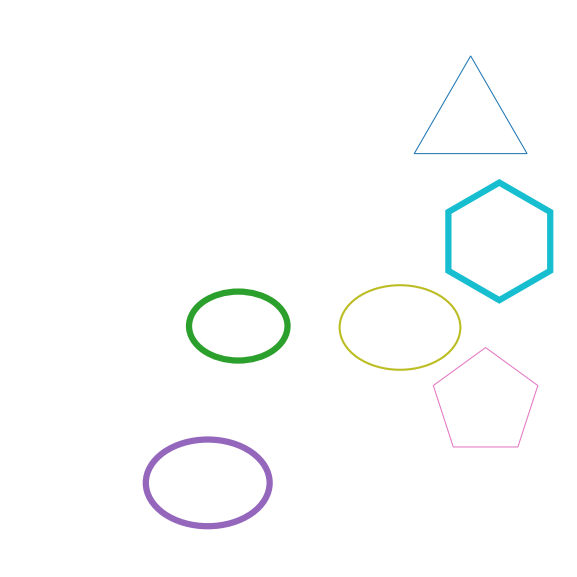[{"shape": "triangle", "thickness": 0.5, "radius": 0.56, "center": [0.815, 0.79]}, {"shape": "oval", "thickness": 3, "radius": 0.43, "center": [0.413, 0.435]}, {"shape": "oval", "thickness": 3, "radius": 0.54, "center": [0.36, 0.163]}, {"shape": "pentagon", "thickness": 0.5, "radius": 0.48, "center": [0.841, 0.302]}, {"shape": "oval", "thickness": 1, "radius": 0.52, "center": [0.693, 0.432]}, {"shape": "hexagon", "thickness": 3, "radius": 0.51, "center": [0.865, 0.581]}]